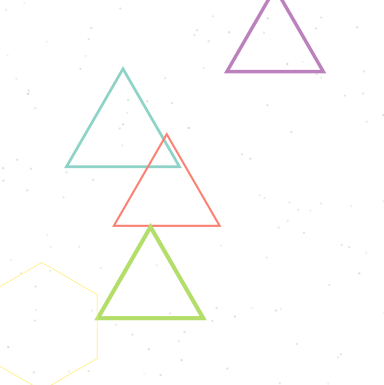[{"shape": "triangle", "thickness": 2, "radius": 0.85, "center": [0.319, 0.652]}, {"shape": "triangle", "thickness": 1.5, "radius": 0.79, "center": [0.433, 0.493]}, {"shape": "triangle", "thickness": 3, "radius": 0.79, "center": [0.391, 0.253]}, {"shape": "triangle", "thickness": 2.5, "radius": 0.72, "center": [0.715, 0.886]}, {"shape": "hexagon", "thickness": 0.5, "radius": 0.83, "center": [0.108, 0.152]}]